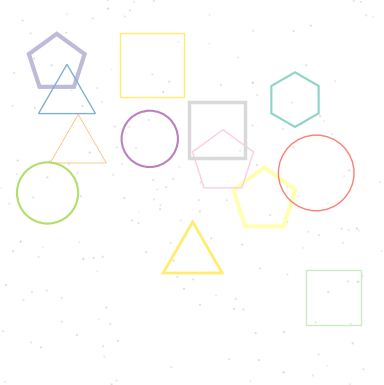[{"shape": "hexagon", "thickness": 1.5, "radius": 0.35, "center": [0.766, 0.741]}, {"shape": "pentagon", "thickness": 3, "radius": 0.42, "center": [0.687, 0.481]}, {"shape": "pentagon", "thickness": 3, "radius": 0.38, "center": [0.147, 0.836]}, {"shape": "circle", "thickness": 1, "radius": 0.49, "center": [0.821, 0.551]}, {"shape": "triangle", "thickness": 1, "radius": 0.43, "center": [0.174, 0.748]}, {"shape": "triangle", "thickness": 0.5, "radius": 0.42, "center": [0.203, 0.619]}, {"shape": "circle", "thickness": 1.5, "radius": 0.4, "center": [0.124, 0.499]}, {"shape": "pentagon", "thickness": 1, "radius": 0.42, "center": [0.579, 0.58]}, {"shape": "square", "thickness": 2.5, "radius": 0.36, "center": [0.563, 0.662]}, {"shape": "circle", "thickness": 1.5, "radius": 0.37, "center": [0.389, 0.639]}, {"shape": "square", "thickness": 1, "radius": 0.35, "center": [0.866, 0.228]}, {"shape": "square", "thickness": 1, "radius": 0.42, "center": [0.395, 0.831]}, {"shape": "triangle", "thickness": 2, "radius": 0.44, "center": [0.5, 0.335]}]